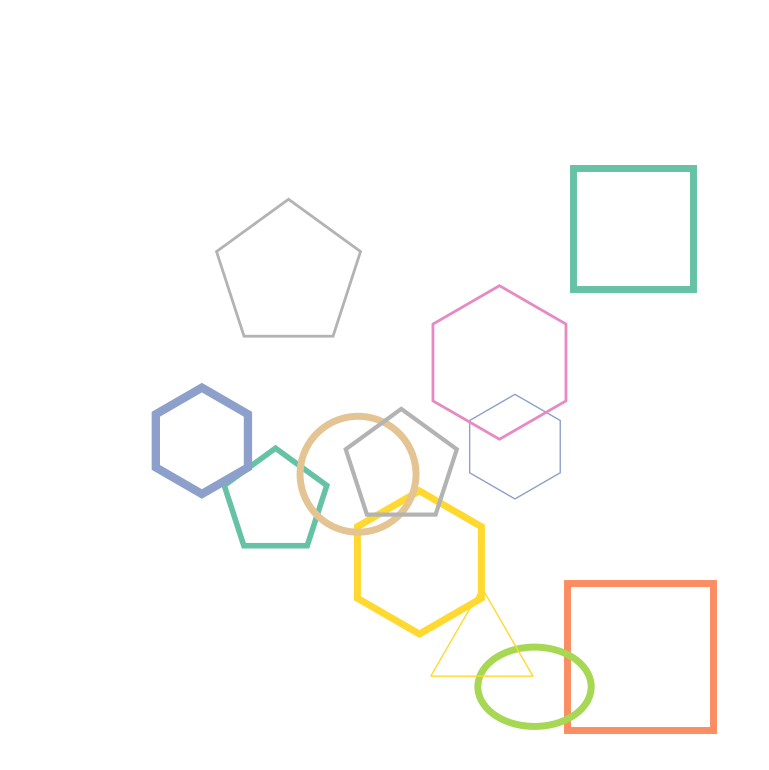[{"shape": "pentagon", "thickness": 2, "radius": 0.35, "center": [0.358, 0.348]}, {"shape": "square", "thickness": 2.5, "radius": 0.39, "center": [0.822, 0.703]}, {"shape": "square", "thickness": 2.5, "radius": 0.48, "center": [0.831, 0.147]}, {"shape": "hexagon", "thickness": 3, "radius": 0.35, "center": [0.262, 0.427]}, {"shape": "hexagon", "thickness": 0.5, "radius": 0.34, "center": [0.669, 0.42]}, {"shape": "hexagon", "thickness": 1, "radius": 0.5, "center": [0.649, 0.529]}, {"shape": "oval", "thickness": 2.5, "radius": 0.37, "center": [0.694, 0.108]}, {"shape": "triangle", "thickness": 0.5, "radius": 0.38, "center": [0.626, 0.16]}, {"shape": "hexagon", "thickness": 2.5, "radius": 0.46, "center": [0.545, 0.27]}, {"shape": "circle", "thickness": 2.5, "radius": 0.38, "center": [0.465, 0.384]}, {"shape": "pentagon", "thickness": 1.5, "radius": 0.38, "center": [0.521, 0.393]}, {"shape": "pentagon", "thickness": 1, "radius": 0.49, "center": [0.375, 0.643]}]